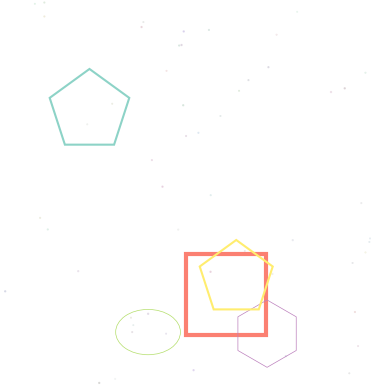[{"shape": "pentagon", "thickness": 1.5, "radius": 0.54, "center": [0.232, 0.712]}, {"shape": "square", "thickness": 3, "radius": 0.52, "center": [0.587, 0.235]}, {"shape": "oval", "thickness": 0.5, "radius": 0.42, "center": [0.385, 0.137]}, {"shape": "hexagon", "thickness": 0.5, "radius": 0.44, "center": [0.694, 0.133]}, {"shape": "pentagon", "thickness": 1.5, "radius": 0.5, "center": [0.614, 0.277]}]